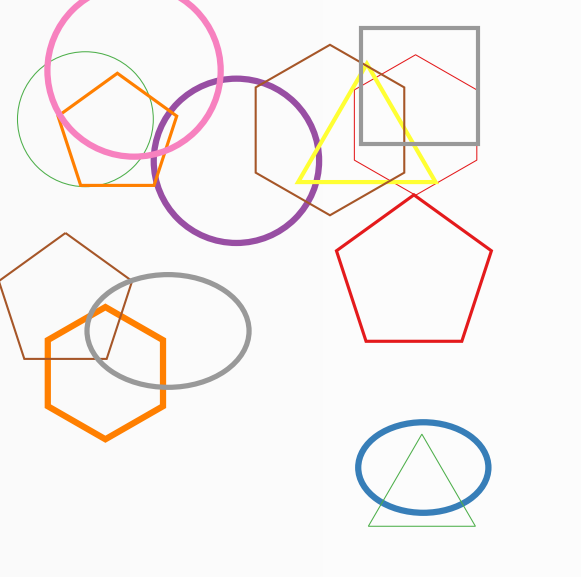[{"shape": "hexagon", "thickness": 0.5, "radius": 0.61, "center": [0.715, 0.783]}, {"shape": "pentagon", "thickness": 1.5, "radius": 0.7, "center": [0.712, 0.522]}, {"shape": "oval", "thickness": 3, "radius": 0.56, "center": [0.728, 0.19]}, {"shape": "triangle", "thickness": 0.5, "radius": 0.53, "center": [0.726, 0.141]}, {"shape": "circle", "thickness": 0.5, "radius": 0.58, "center": [0.147, 0.793]}, {"shape": "circle", "thickness": 3, "radius": 0.71, "center": [0.407, 0.721]}, {"shape": "hexagon", "thickness": 3, "radius": 0.57, "center": [0.181, 0.353]}, {"shape": "pentagon", "thickness": 1.5, "radius": 0.54, "center": [0.202, 0.765]}, {"shape": "triangle", "thickness": 2, "radius": 0.68, "center": [0.631, 0.752]}, {"shape": "hexagon", "thickness": 1, "radius": 0.74, "center": [0.568, 0.774]}, {"shape": "pentagon", "thickness": 1, "radius": 0.6, "center": [0.113, 0.475]}, {"shape": "circle", "thickness": 3, "radius": 0.75, "center": [0.231, 0.877]}, {"shape": "oval", "thickness": 2.5, "radius": 0.7, "center": [0.289, 0.426]}, {"shape": "square", "thickness": 2, "radius": 0.5, "center": [0.722, 0.85]}]